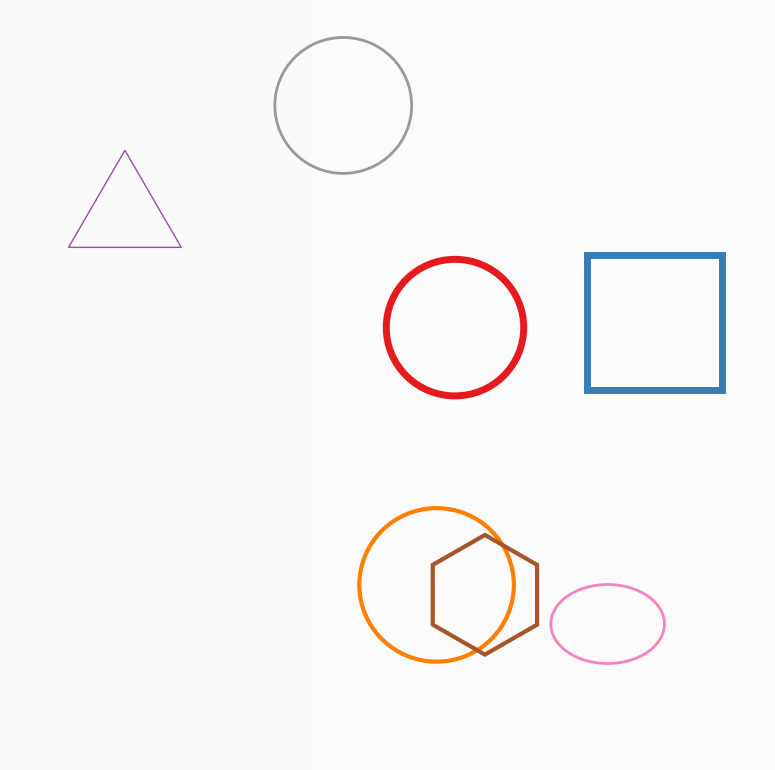[{"shape": "circle", "thickness": 2.5, "radius": 0.44, "center": [0.587, 0.575]}, {"shape": "square", "thickness": 2.5, "radius": 0.44, "center": [0.845, 0.581]}, {"shape": "triangle", "thickness": 0.5, "radius": 0.42, "center": [0.161, 0.721]}, {"shape": "circle", "thickness": 1.5, "radius": 0.5, "center": [0.563, 0.24]}, {"shape": "hexagon", "thickness": 1.5, "radius": 0.39, "center": [0.626, 0.228]}, {"shape": "oval", "thickness": 1, "radius": 0.37, "center": [0.784, 0.19]}, {"shape": "circle", "thickness": 1, "radius": 0.44, "center": [0.443, 0.863]}]